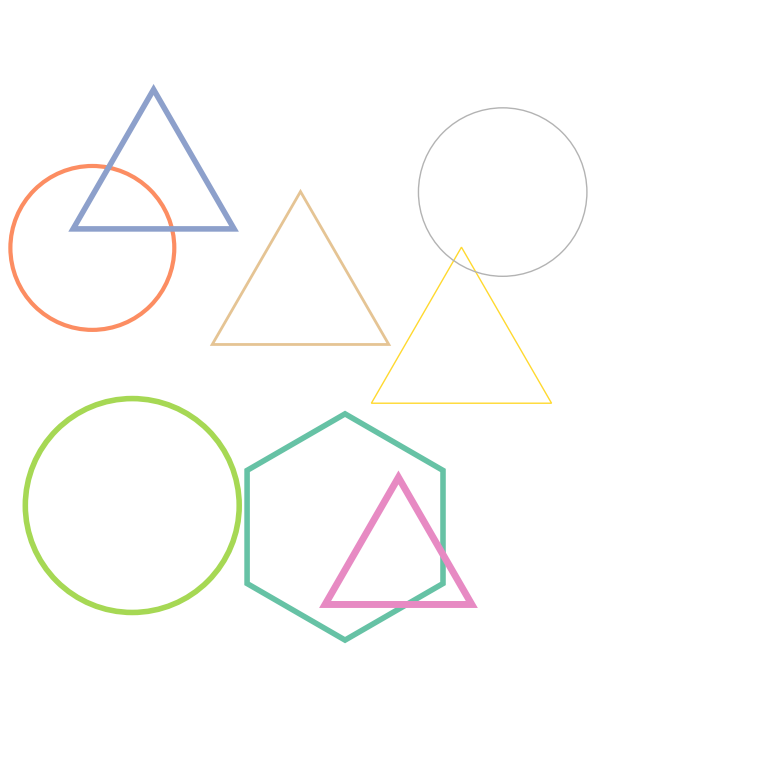[{"shape": "hexagon", "thickness": 2, "radius": 0.73, "center": [0.448, 0.316]}, {"shape": "circle", "thickness": 1.5, "radius": 0.53, "center": [0.12, 0.678]}, {"shape": "triangle", "thickness": 2, "radius": 0.6, "center": [0.199, 0.763]}, {"shape": "triangle", "thickness": 2.5, "radius": 0.55, "center": [0.517, 0.27]}, {"shape": "circle", "thickness": 2, "radius": 0.69, "center": [0.172, 0.343]}, {"shape": "triangle", "thickness": 0.5, "radius": 0.68, "center": [0.599, 0.544]}, {"shape": "triangle", "thickness": 1, "radius": 0.66, "center": [0.39, 0.619]}, {"shape": "circle", "thickness": 0.5, "radius": 0.55, "center": [0.653, 0.751]}]